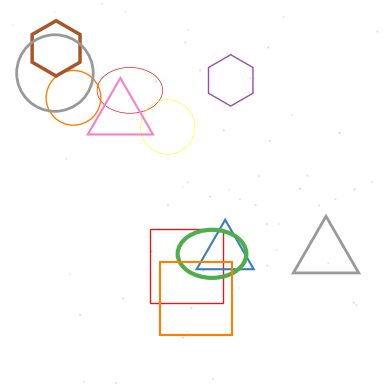[{"shape": "oval", "thickness": 0.5, "radius": 0.43, "center": [0.337, 0.765]}, {"shape": "square", "thickness": 1, "radius": 0.48, "center": [0.484, 0.309]}, {"shape": "triangle", "thickness": 1.5, "radius": 0.43, "center": [0.585, 0.343]}, {"shape": "oval", "thickness": 3, "radius": 0.45, "center": [0.551, 0.341]}, {"shape": "hexagon", "thickness": 1, "radius": 0.33, "center": [0.599, 0.791]}, {"shape": "square", "thickness": 1.5, "radius": 0.47, "center": [0.509, 0.224]}, {"shape": "circle", "thickness": 1, "radius": 0.36, "center": [0.191, 0.746]}, {"shape": "circle", "thickness": 0.5, "radius": 0.35, "center": [0.436, 0.67]}, {"shape": "hexagon", "thickness": 2.5, "radius": 0.36, "center": [0.146, 0.874]}, {"shape": "triangle", "thickness": 1.5, "radius": 0.49, "center": [0.313, 0.7]}, {"shape": "triangle", "thickness": 2, "radius": 0.49, "center": [0.847, 0.34]}, {"shape": "circle", "thickness": 2, "radius": 0.5, "center": [0.143, 0.81]}]